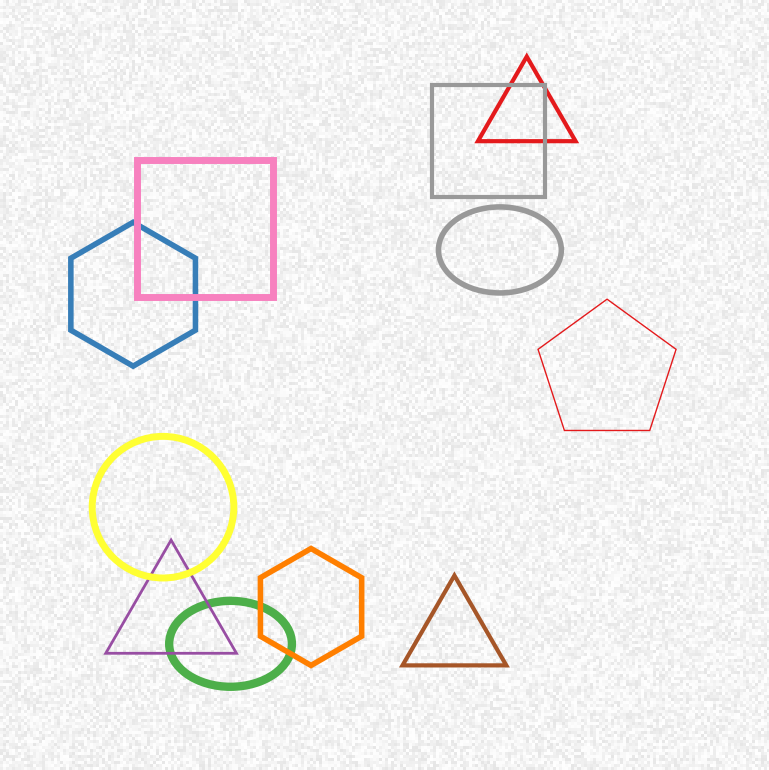[{"shape": "pentagon", "thickness": 0.5, "radius": 0.47, "center": [0.788, 0.517]}, {"shape": "triangle", "thickness": 1.5, "radius": 0.37, "center": [0.684, 0.853]}, {"shape": "hexagon", "thickness": 2, "radius": 0.47, "center": [0.173, 0.618]}, {"shape": "oval", "thickness": 3, "radius": 0.4, "center": [0.299, 0.164]}, {"shape": "triangle", "thickness": 1, "radius": 0.49, "center": [0.222, 0.201]}, {"shape": "hexagon", "thickness": 2, "radius": 0.38, "center": [0.404, 0.212]}, {"shape": "circle", "thickness": 2.5, "radius": 0.46, "center": [0.212, 0.341]}, {"shape": "triangle", "thickness": 1.5, "radius": 0.39, "center": [0.59, 0.175]}, {"shape": "square", "thickness": 2.5, "radius": 0.44, "center": [0.266, 0.703]}, {"shape": "square", "thickness": 1.5, "radius": 0.37, "center": [0.635, 0.817]}, {"shape": "oval", "thickness": 2, "radius": 0.4, "center": [0.649, 0.675]}]